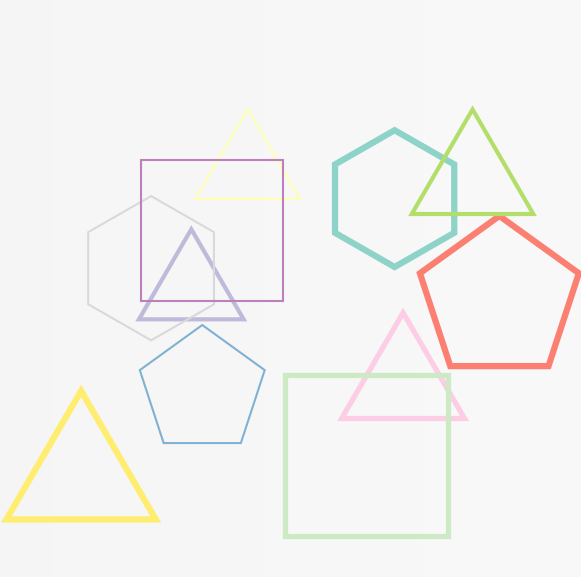[{"shape": "hexagon", "thickness": 3, "radius": 0.59, "center": [0.679, 0.655]}, {"shape": "triangle", "thickness": 1, "radius": 0.52, "center": [0.426, 0.707]}, {"shape": "triangle", "thickness": 2, "radius": 0.52, "center": [0.329, 0.498]}, {"shape": "pentagon", "thickness": 3, "radius": 0.72, "center": [0.859, 0.481]}, {"shape": "pentagon", "thickness": 1, "radius": 0.56, "center": [0.348, 0.323]}, {"shape": "triangle", "thickness": 2, "radius": 0.6, "center": [0.813, 0.689]}, {"shape": "triangle", "thickness": 2.5, "radius": 0.61, "center": [0.693, 0.335]}, {"shape": "hexagon", "thickness": 1, "radius": 0.62, "center": [0.26, 0.535]}, {"shape": "square", "thickness": 1, "radius": 0.61, "center": [0.365, 0.6]}, {"shape": "square", "thickness": 2.5, "radius": 0.7, "center": [0.631, 0.21]}, {"shape": "triangle", "thickness": 3, "radius": 0.74, "center": [0.14, 0.174]}]